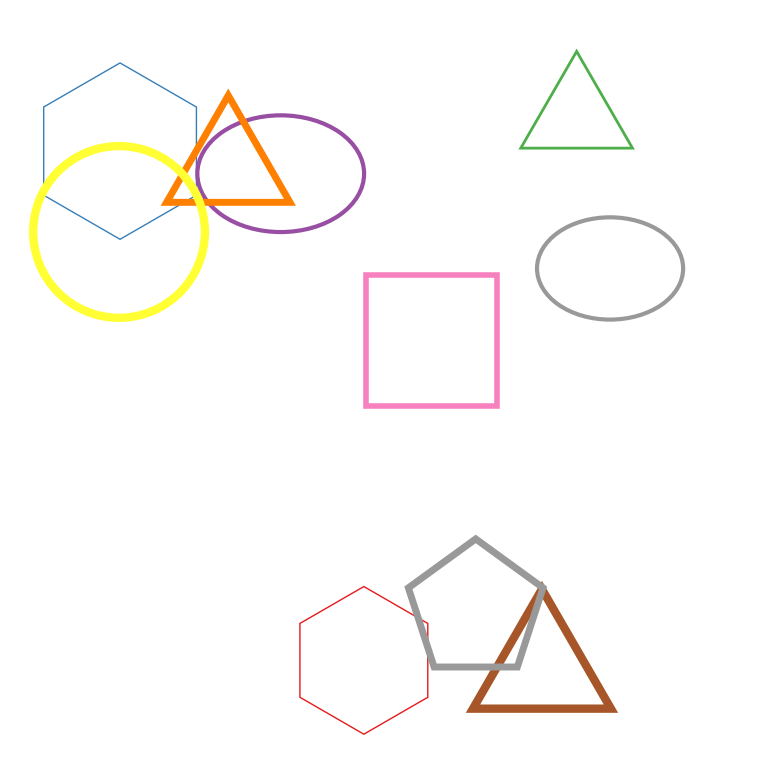[{"shape": "hexagon", "thickness": 0.5, "radius": 0.48, "center": [0.473, 0.142]}, {"shape": "hexagon", "thickness": 0.5, "radius": 0.57, "center": [0.156, 0.804]}, {"shape": "triangle", "thickness": 1, "radius": 0.42, "center": [0.749, 0.849]}, {"shape": "oval", "thickness": 1.5, "radius": 0.54, "center": [0.365, 0.774]}, {"shape": "triangle", "thickness": 2.5, "radius": 0.46, "center": [0.296, 0.783]}, {"shape": "circle", "thickness": 3, "radius": 0.56, "center": [0.155, 0.699]}, {"shape": "triangle", "thickness": 3, "radius": 0.52, "center": [0.704, 0.131]}, {"shape": "square", "thickness": 2, "radius": 0.42, "center": [0.56, 0.558]}, {"shape": "oval", "thickness": 1.5, "radius": 0.47, "center": [0.792, 0.651]}, {"shape": "pentagon", "thickness": 2.5, "radius": 0.46, "center": [0.618, 0.208]}]